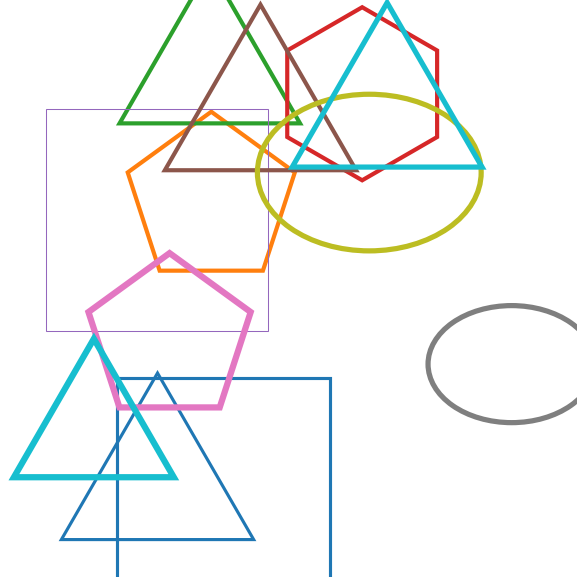[{"shape": "triangle", "thickness": 1.5, "radius": 0.96, "center": [0.273, 0.161]}, {"shape": "square", "thickness": 1.5, "radius": 0.92, "center": [0.387, 0.161]}, {"shape": "pentagon", "thickness": 2, "radius": 0.76, "center": [0.366, 0.654]}, {"shape": "triangle", "thickness": 2, "radius": 0.9, "center": [0.363, 0.876]}, {"shape": "hexagon", "thickness": 2, "radius": 0.75, "center": [0.627, 0.837]}, {"shape": "square", "thickness": 0.5, "radius": 0.96, "center": [0.272, 0.618]}, {"shape": "triangle", "thickness": 2, "radius": 0.96, "center": [0.451, 0.8]}, {"shape": "pentagon", "thickness": 3, "radius": 0.74, "center": [0.294, 0.413]}, {"shape": "oval", "thickness": 2.5, "radius": 0.72, "center": [0.886, 0.369]}, {"shape": "oval", "thickness": 2.5, "radius": 0.97, "center": [0.639, 0.7]}, {"shape": "triangle", "thickness": 2.5, "radius": 0.95, "center": [0.67, 0.805]}, {"shape": "triangle", "thickness": 3, "radius": 0.8, "center": [0.163, 0.253]}]